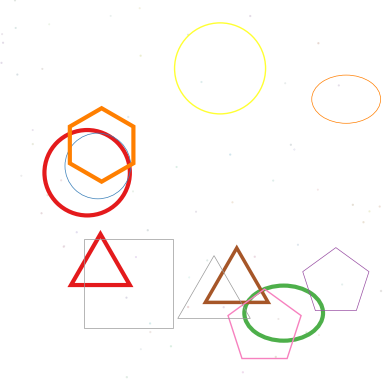[{"shape": "circle", "thickness": 3, "radius": 0.55, "center": [0.226, 0.551]}, {"shape": "triangle", "thickness": 3, "radius": 0.44, "center": [0.261, 0.304]}, {"shape": "circle", "thickness": 0.5, "radius": 0.43, "center": [0.254, 0.569]}, {"shape": "oval", "thickness": 3, "radius": 0.51, "center": [0.737, 0.187]}, {"shape": "pentagon", "thickness": 0.5, "radius": 0.45, "center": [0.872, 0.266]}, {"shape": "oval", "thickness": 0.5, "radius": 0.45, "center": [0.899, 0.742]}, {"shape": "hexagon", "thickness": 3, "radius": 0.48, "center": [0.264, 0.624]}, {"shape": "circle", "thickness": 1, "radius": 0.59, "center": [0.572, 0.822]}, {"shape": "triangle", "thickness": 2.5, "radius": 0.47, "center": [0.615, 0.262]}, {"shape": "pentagon", "thickness": 1, "radius": 0.5, "center": [0.687, 0.149]}, {"shape": "triangle", "thickness": 0.5, "radius": 0.54, "center": [0.556, 0.227]}, {"shape": "square", "thickness": 0.5, "radius": 0.58, "center": [0.333, 0.265]}]